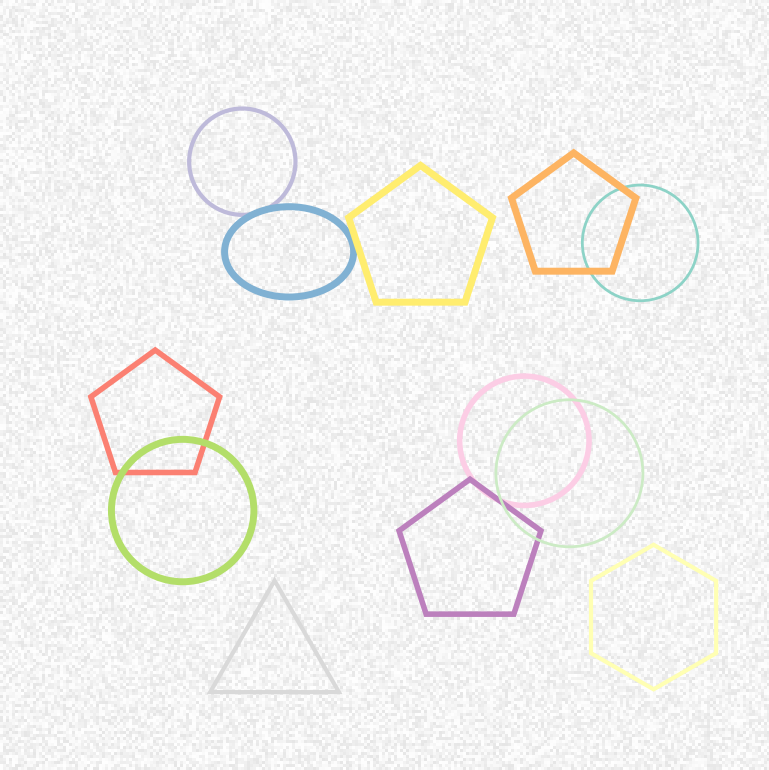[{"shape": "circle", "thickness": 1, "radius": 0.38, "center": [0.831, 0.685]}, {"shape": "hexagon", "thickness": 1.5, "radius": 0.47, "center": [0.849, 0.199]}, {"shape": "circle", "thickness": 1.5, "radius": 0.35, "center": [0.315, 0.79]}, {"shape": "pentagon", "thickness": 2, "radius": 0.44, "center": [0.202, 0.457]}, {"shape": "oval", "thickness": 2.5, "radius": 0.42, "center": [0.375, 0.673]}, {"shape": "pentagon", "thickness": 2.5, "radius": 0.42, "center": [0.745, 0.716]}, {"shape": "circle", "thickness": 2.5, "radius": 0.46, "center": [0.237, 0.337]}, {"shape": "circle", "thickness": 2, "radius": 0.42, "center": [0.681, 0.428]}, {"shape": "triangle", "thickness": 1.5, "radius": 0.48, "center": [0.357, 0.149]}, {"shape": "pentagon", "thickness": 2, "radius": 0.48, "center": [0.61, 0.281]}, {"shape": "circle", "thickness": 1, "radius": 0.48, "center": [0.739, 0.385]}, {"shape": "pentagon", "thickness": 2.5, "radius": 0.49, "center": [0.546, 0.687]}]